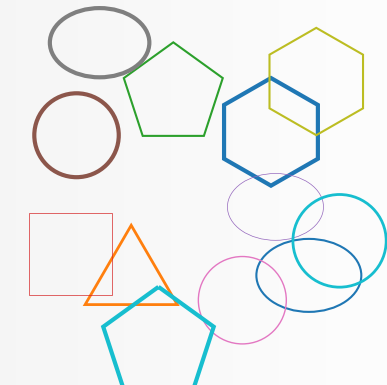[{"shape": "hexagon", "thickness": 3, "radius": 0.7, "center": [0.699, 0.658]}, {"shape": "oval", "thickness": 1.5, "radius": 0.68, "center": [0.797, 0.285]}, {"shape": "triangle", "thickness": 2, "radius": 0.69, "center": [0.339, 0.277]}, {"shape": "pentagon", "thickness": 1.5, "radius": 0.67, "center": [0.447, 0.756]}, {"shape": "square", "thickness": 0.5, "radius": 0.53, "center": [0.183, 0.34]}, {"shape": "oval", "thickness": 0.5, "radius": 0.62, "center": [0.711, 0.463]}, {"shape": "circle", "thickness": 3, "radius": 0.54, "center": [0.197, 0.649]}, {"shape": "circle", "thickness": 1, "radius": 0.57, "center": [0.625, 0.22]}, {"shape": "oval", "thickness": 3, "radius": 0.64, "center": [0.257, 0.889]}, {"shape": "hexagon", "thickness": 1.5, "radius": 0.7, "center": [0.816, 0.788]}, {"shape": "circle", "thickness": 2, "radius": 0.6, "center": [0.876, 0.374]}, {"shape": "pentagon", "thickness": 3, "radius": 0.75, "center": [0.409, 0.105]}]